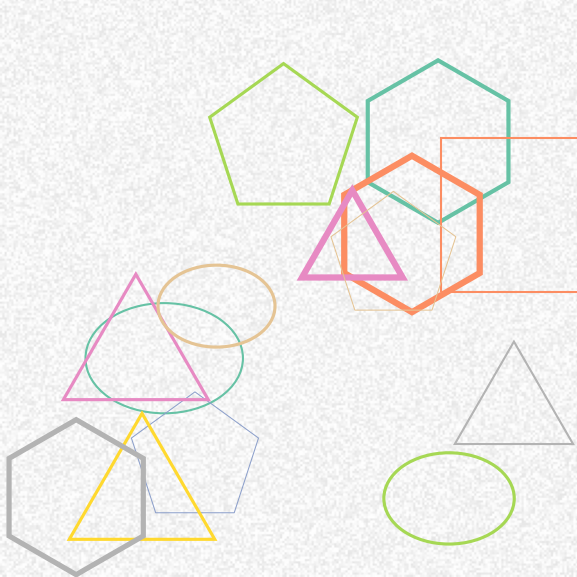[{"shape": "hexagon", "thickness": 2, "radius": 0.7, "center": [0.759, 0.754]}, {"shape": "oval", "thickness": 1, "radius": 0.68, "center": [0.284, 0.379]}, {"shape": "hexagon", "thickness": 3, "radius": 0.68, "center": [0.713, 0.594]}, {"shape": "square", "thickness": 1, "radius": 0.67, "center": [0.898, 0.627]}, {"shape": "pentagon", "thickness": 0.5, "radius": 0.58, "center": [0.338, 0.205]}, {"shape": "triangle", "thickness": 3, "radius": 0.5, "center": [0.61, 0.569]}, {"shape": "triangle", "thickness": 1.5, "radius": 0.72, "center": [0.235, 0.38]}, {"shape": "pentagon", "thickness": 1.5, "radius": 0.67, "center": [0.491, 0.755]}, {"shape": "oval", "thickness": 1.5, "radius": 0.56, "center": [0.778, 0.136]}, {"shape": "triangle", "thickness": 1.5, "radius": 0.73, "center": [0.246, 0.138]}, {"shape": "pentagon", "thickness": 0.5, "radius": 0.57, "center": [0.681, 0.554]}, {"shape": "oval", "thickness": 1.5, "radius": 0.51, "center": [0.375, 0.469]}, {"shape": "hexagon", "thickness": 2.5, "radius": 0.67, "center": [0.132, 0.138]}, {"shape": "triangle", "thickness": 1, "radius": 0.59, "center": [0.89, 0.289]}]